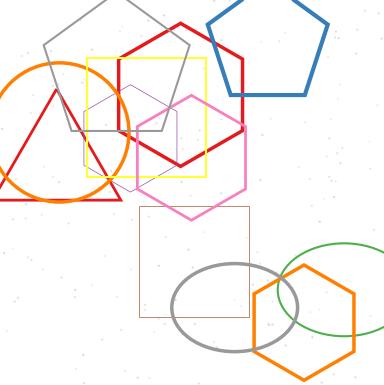[{"shape": "hexagon", "thickness": 2.5, "radius": 0.93, "center": [0.469, 0.754]}, {"shape": "triangle", "thickness": 2, "radius": 0.96, "center": [0.147, 0.576]}, {"shape": "pentagon", "thickness": 3, "radius": 0.82, "center": [0.695, 0.886]}, {"shape": "oval", "thickness": 1.5, "radius": 0.86, "center": [0.894, 0.247]}, {"shape": "hexagon", "thickness": 0.5, "radius": 0.7, "center": [0.339, 0.641]}, {"shape": "circle", "thickness": 2.5, "radius": 0.9, "center": [0.154, 0.656]}, {"shape": "hexagon", "thickness": 2.5, "radius": 0.75, "center": [0.79, 0.162]}, {"shape": "square", "thickness": 1.5, "radius": 0.77, "center": [0.381, 0.695]}, {"shape": "square", "thickness": 0.5, "radius": 0.72, "center": [0.504, 0.321]}, {"shape": "hexagon", "thickness": 2, "radius": 0.81, "center": [0.497, 0.59]}, {"shape": "oval", "thickness": 2.5, "radius": 0.82, "center": [0.61, 0.201]}, {"shape": "pentagon", "thickness": 1.5, "radius": 1.0, "center": [0.303, 0.821]}]